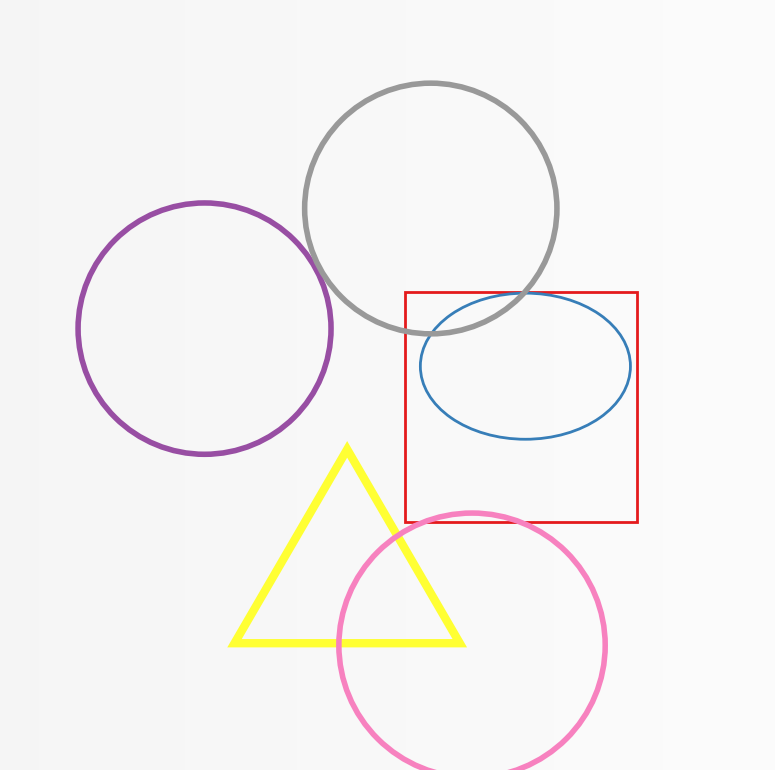[{"shape": "square", "thickness": 1, "radius": 0.75, "center": [0.672, 0.472]}, {"shape": "oval", "thickness": 1, "radius": 0.68, "center": [0.678, 0.524]}, {"shape": "circle", "thickness": 2, "radius": 0.82, "center": [0.264, 0.573]}, {"shape": "triangle", "thickness": 3, "radius": 0.84, "center": [0.448, 0.249]}, {"shape": "circle", "thickness": 2, "radius": 0.86, "center": [0.609, 0.162]}, {"shape": "circle", "thickness": 2, "radius": 0.81, "center": [0.556, 0.729]}]